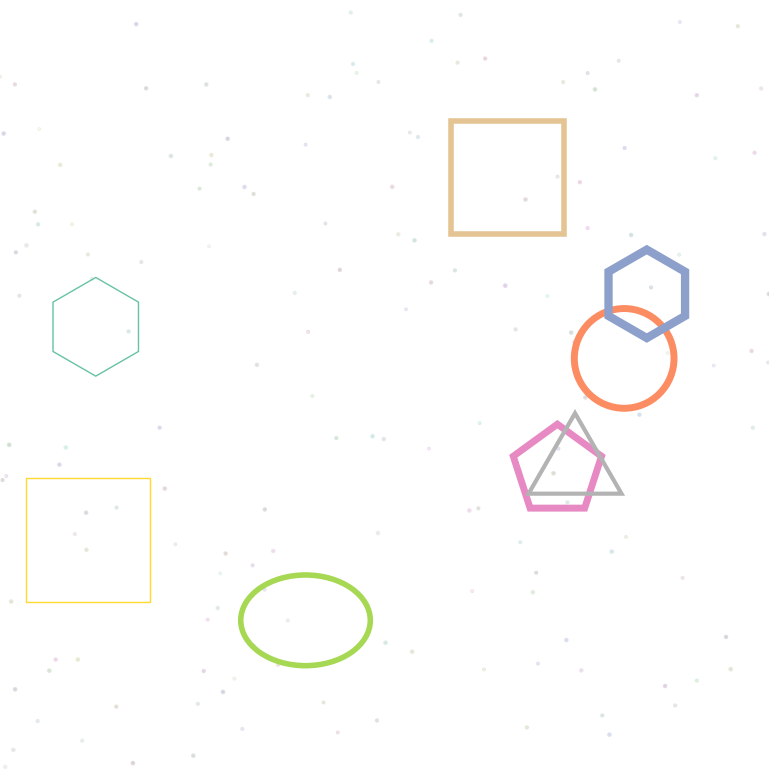[{"shape": "hexagon", "thickness": 0.5, "radius": 0.32, "center": [0.124, 0.576]}, {"shape": "circle", "thickness": 2.5, "radius": 0.32, "center": [0.811, 0.535]}, {"shape": "hexagon", "thickness": 3, "radius": 0.29, "center": [0.84, 0.618]}, {"shape": "pentagon", "thickness": 2.5, "radius": 0.3, "center": [0.724, 0.389]}, {"shape": "oval", "thickness": 2, "radius": 0.42, "center": [0.397, 0.194]}, {"shape": "square", "thickness": 0.5, "radius": 0.4, "center": [0.114, 0.298]}, {"shape": "square", "thickness": 2, "radius": 0.37, "center": [0.659, 0.769]}, {"shape": "triangle", "thickness": 1.5, "radius": 0.35, "center": [0.747, 0.394]}]